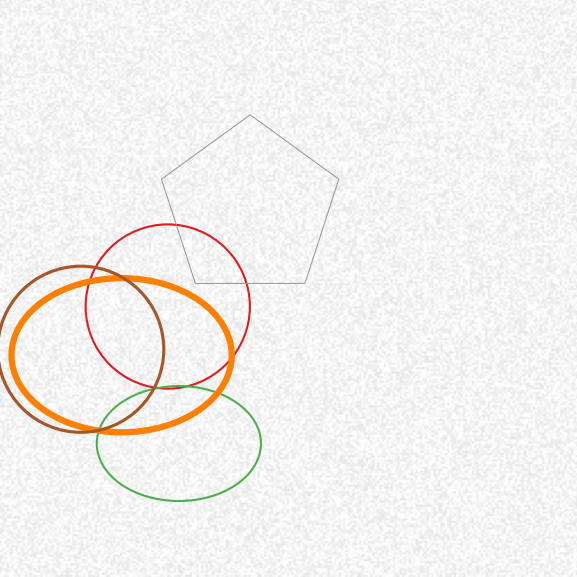[{"shape": "circle", "thickness": 1, "radius": 0.71, "center": [0.29, 0.468]}, {"shape": "oval", "thickness": 1, "radius": 0.71, "center": [0.31, 0.231]}, {"shape": "oval", "thickness": 3, "radius": 0.95, "center": [0.211, 0.384]}, {"shape": "circle", "thickness": 1.5, "radius": 0.72, "center": [0.14, 0.394]}, {"shape": "pentagon", "thickness": 0.5, "radius": 0.81, "center": [0.433, 0.639]}]